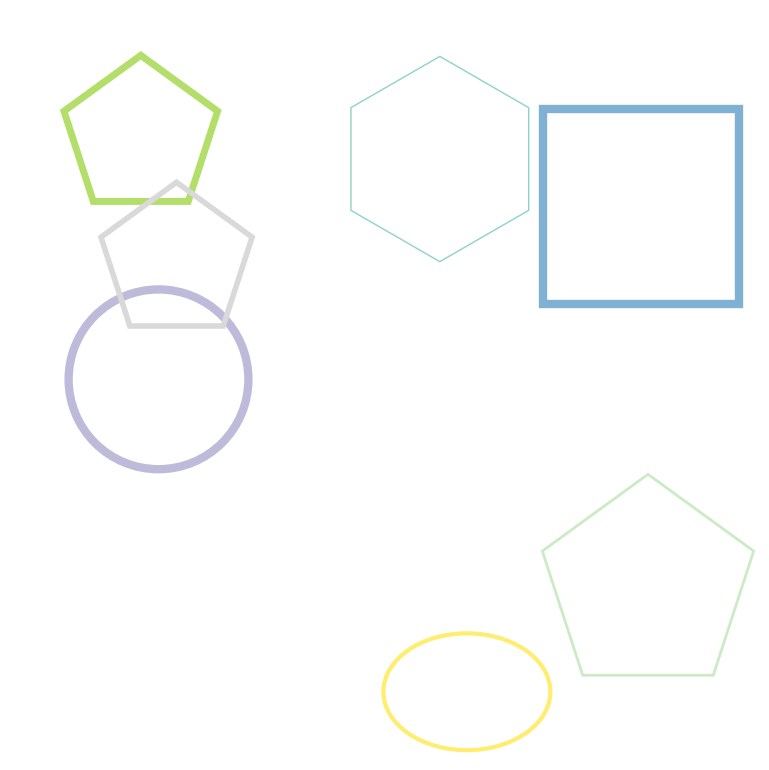[{"shape": "hexagon", "thickness": 0.5, "radius": 0.67, "center": [0.571, 0.793]}, {"shape": "circle", "thickness": 3, "radius": 0.58, "center": [0.206, 0.507]}, {"shape": "square", "thickness": 3, "radius": 0.64, "center": [0.832, 0.732]}, {"shape": "pentagon", "thickness": 2.5, "radius": 0.52, "center": [0.183, 0.823]}, {"shape": "pentagon", "thickness": 2, "radius": 0.52, "center": [0.229, 0.66]}, {"shape": "pentagon", "thickness": 1, "radius": 0.72, "center": [0.842, 0.24]}, {"shape": "oval", "thickness": 1.5, "radius": 0.54, "center": [0.606, 0.102]}]